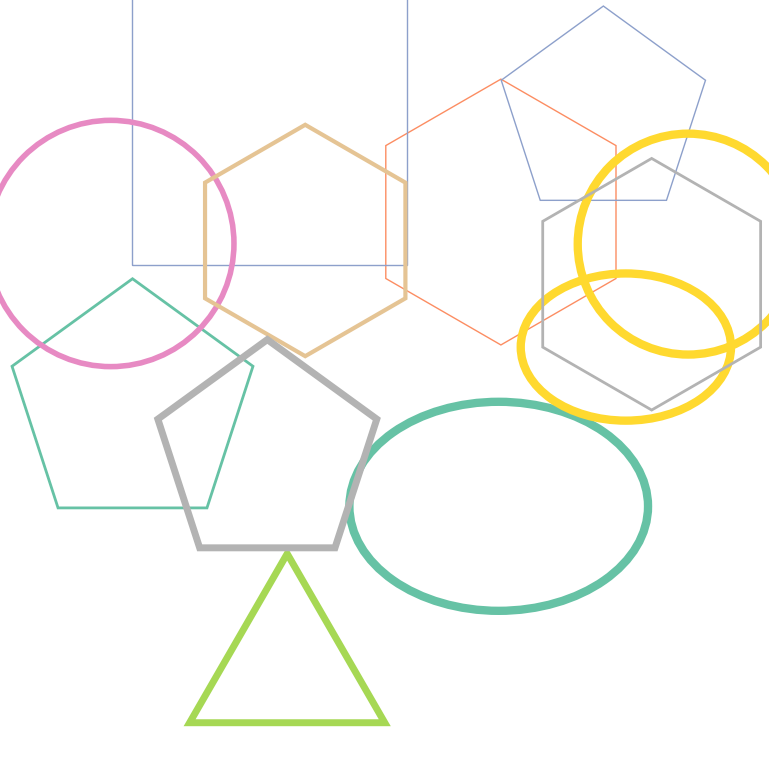[{"shape": "oval", "thickness": 3, "radius": 0.97, "center": [0.648, 0.342]}, {"shape": "pentagon", "thickness": 1, "radius": 0.82, "center": [0.172, 0.473]}, {"shape": "hexagon", "thickness": 0.5, "radius": 0.86, "center": [0.651, 0.725]}, {"shape": "pentagon", "thickness": 0.5, "radius": 0.7, "center": [0.784, 0.853]}, {"shape": "square", "thickness": 0.5, "radius": 0.89, "center": [0.35, 0.834]}, {"shape": "circle", "thickness": 2, "radius": 0.8, "center": [0.144, 0.684]}, {"shape": "triangle", "thickness": 2.5, "radius": 0.73, "center": [0.373, 0.135]}, {"shape": "circle", "thickness": 3, "radius": 0.72, "center": [0.894, 0.683]}, {"shape": "oval", "thickness": 3, "radius": 0.68, "center": [0.813, 0.549]}, {"shape": "hexagon", "thickness": 1.5, "radius": 0.75, "center": [0.396, 0.688]}, {"shape": "hexagon", "thickness": 1, "radius": 0.82, "center": [0.846, 0.631]}, {"shape": "pentagon", "thickness": 2.5, "radius": 0.75, "center": [0.347, 0.409]}]